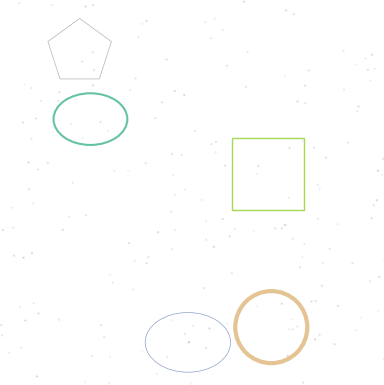[{"shape": "oval", "thickness": 1.5, "radius": 0.48, "center": [0.235, 0.691]}, {"shape": "oval", "thickness": 0.5, "radius": 0.55, "center": [0.488, 0.111]}, {"shape": "square", "thickness": 1, "radius": 0.47, "center": [0.696, 0.549]}, {"shape": "circle", "thickness": 3, "radius": 0.47, "center": [0.705, 0.15]}, {"shape": "pentagon", "thickness": 0.5, "radius": 0.43, "center": [0.207, 0.865]}]